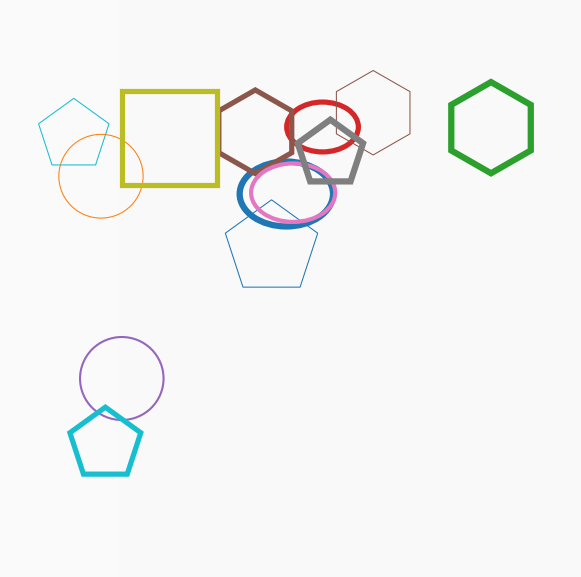[{"shape": "oval", "thickness": 3, "radius": 0.4, "center": [0.493, 0.663]}, {"shape": "pentagon", "thickness": 0.5, "radius": 0.42, "center": [0.467, 0.57]}, {"shape": "circle", "thickness": 0.5, "radius": 0.36, "center": [0.174, 0.694]}, {"shape": "hexagon", "thickness": 3, "radius": 0.39, "center": [0.845, 0.778]}, {"shape": "oval", "thickness": 2.5, "radius": 0.31, "center": [0.555, 0.779]}, {"shape": "circle", "thickness": 1, "radius": 0.36, "center": [0.21, 0.344]}, {"shape": "hexagon", "thickness": 2.5, "radius": 0.36, "center": [0.439, 0.771]}, {"shape": "hexagon", "thickness": 0.5, "radius": 0.37, "center": [0.642, 0.804]}, {"shape": "oval", "thickness": 2, "radius": 0.36, "center": [0.504, 0.666]}, {"shape": "pentagon", "thickness": 3, "radius": 0.3, "center": [0.568, 0.733]}, {"shape": "square", "thickness": 2.5, "radius": 0.41, "center": [0.291, 0.76]}, {"shape": "pentagon", "thickness": 0.5, "radius": 0.32, "center": [0.127, 0.765]}, {"shape": "pentagon", "thickness": 2.5, "radius": 0.32, "center": [0.181, 0.23]}]